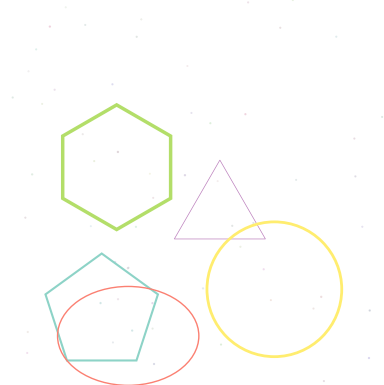[{"shape": "pentagon", "thickness": 1.5, "radius": 0.77, "center": [0.264, 0.188]}, {"shape": "oval", "thickness": 1, "radius": 0.92, "center": [0.333, 0.128]}, {"shape": "hexagon", "thickness": 2.5, "radius": 0.81, "center": [0.303, 0.566]}, {"shape": "triangle", "thickness": 0.5, "radius": 0.68, "center": [0.571, 0.448]}, {"shape": "circle", "thickness": 2, "radius": 0.88, "center": [0.713, 0.249]}]